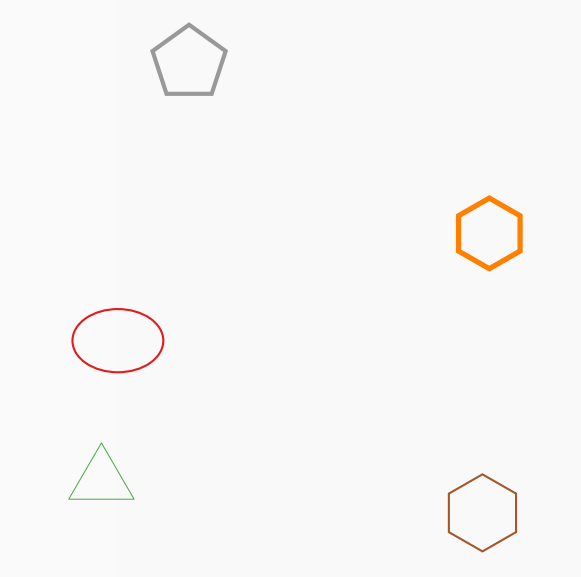[{"shape": "oval", "thickness": 1, "radius": 0.39, "center": [0.203, 0.409]}, {"shape": "triangle", "thickness": 0.5, "radius": 0.32, "center": [0.174, 0.167]}, {"shape": "hexagon", "thickness": 2.5, "radius": 0.31, "center": [0.842, 0.595]}, {"shape": "hexagon", "thickness": 1, "radius": 0.33, "center": [0.83, 0.111]}, {"shape": "pentagon", "thickness": 2, "radius": 0.33, "center": [0.325, 0.89]}]